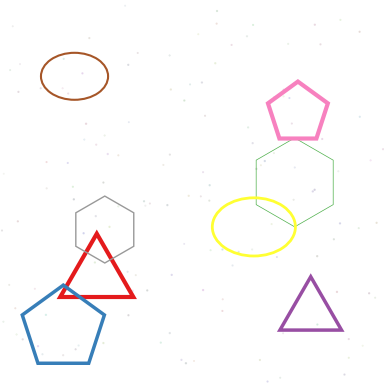[{"shape": "triangle", "thickness": 3, "radius": 0.55, "center": [0.251, 0.283]}, {"shape": "pentagon", "thickness": 2.5, "radius": 0.56, "center": [0.165, 0.147]}, {"shape": "hexagon", "thickness": 0.5, "radius": 0.58, "center": [0.765, 0.526]}, {"shape": "triangle", "thickness": 2.5, "radius": 0.46, "center": [0.807, 0.189]}, {"shape": "oval", "thickness": 2, "radius": 0.54, "center": [0.659, 0.411]}, {"shape": "oval", "thickness": 1.5, "radius": 0.44, "center": [0.194, 0.802]}, {"shape": "pentagon", "thickness": 3, "radius": 0.41, "center": [0.774, 0.706]}, {"shape": "hexagon", "thickness": 1, "radius": 0.43, "center": [0.272, 0.404]}]